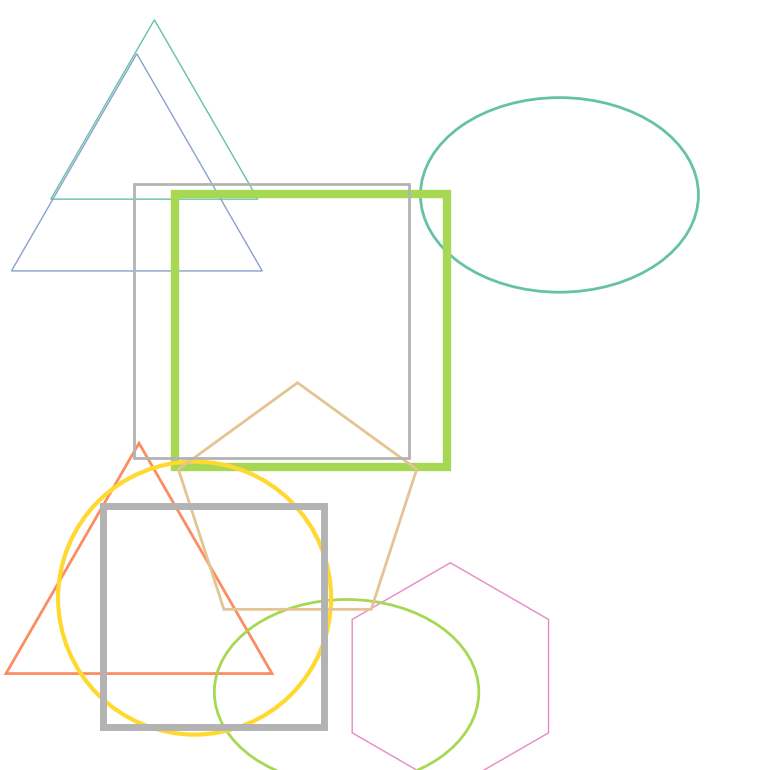[{"shape": "triangle", "thickness": 0.5, "radius": 0.78, "center": [0.2, 0.819]}, {"shape": "oval", "thickness": 1, "radius": 0.9, "center": [0.727, 0.747]}, {"shape": "triangle", "thickness": 1, "radius": 1.0, "center": [0.181, 0.225]}, {"shape": "triangle", "thickness": 0.5, "radius": 0.94, "center": [0.178, 0.742]}, {"shape": "hexagon", "thickness": 0.5, "radius": 0.74, "center": [0.585, 0.122]}, {"shape": "square", "thickness": 3, "radius": 0.88, "center": [0.404, 0.571]}, {"shape": "oval", "thickness": 1, "radius": 0.86, "center": [0.45, 0.101]}, {"shape": "circle", "thickness": 1.5, "radius": 0.89, "center": [0.253, 0.223]}, {"shape": "pentagon", "thickness": 1, "radius": 0.81, "center": [0.386, 0.34]}, {"shape": "square", "thickness": 2.5, "radius": 0.72, "center": [0.278, 0.199]}, {"shape": "square", "thickness": 1, "radius": 0.89, "center": [0.352, 0.583]}]